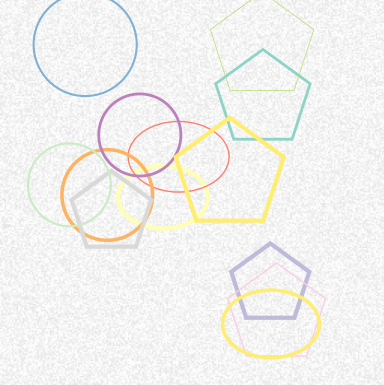[{"shape": "pentagon", "thickness": 2, "radius": 0.64, "center": [0.683, 0.743]}, {"shape": "oval", "thickness": 3, "radius": 0.58, "center": [0.423, 0.488]}, {"shape": "pentagon", "thickness": 3, "radius": 0.53, "center": [0.702, 0.261]}, {"shape": "oval", "thickness": 1, "radius": 0.66, "center": [0.464, 0.593]}, {"shape": "circle", "thickness": 1.5, "radius": 0.67, "center": [0.221, 0.884]}, {"shape": "circle", "thickness": 2.5, "radius": 0.59, "center": [0.279, 0.493]}, {"shape": "pentagon", "thickness": 0.5, "radius": 0.71, "center": [0.681, 0.879]}, {"shape": "pentagon", "thickness": 1, "radius": 0.67, "center": [0.718, 0.183]}, {"shape": "pentagon", "thickness": 3, "radius": 0.54, "center": [0.289, 0.447]}, {"shape": "circle", "thickness": 2, "radius": 0.53, "center": [0.363, 0.649]}, {"shape": "circle", "thickness": 1.5, "radius": 0.54, "center": [0.18, 0.52]}, {"shape": "oval", "thickness": 2.5, "radius": 0.63, "center": [0.704, 0.159]}, {"shape": "pentagon", "thickness": 3, "radius": 0.74, "center": [0.597, 0.546]}]